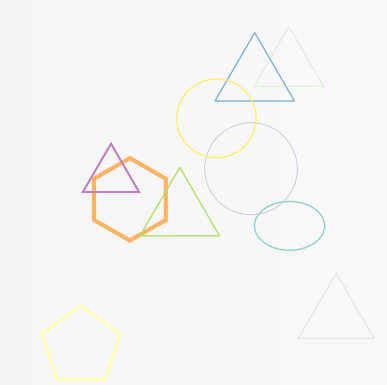[{"shape": "oval", "thickness": 1, "radius": 0.45, "center": [0.747, 0.413]}, {"shape": "pentagon", "thickness": 2, "radius": 0.53, "center": [0.209, 0.1]}, {"shape": "circle", "thickness": 0.5, "radius": 0.6, "center": [0.648, 0.562]}, {"shape": "triangle", "thickness": 1, "radius": 0.59, "center": [0.657, 0.797]}, {"shape": "hexagon", "thickness": 3, "radius": 0.54, "center": [0.335, 0.482]}, {"shape": "triangle", "thickness": 1, "radius": 0.59, "center": [0.464, 0.447]}, {"shape": "triangle", "thickness": 0.5, "radius": 0.56, "center": [0.868, 0.178]}, {"shape": "triangle", "thickness": 1.5, "radius": 0.42, "center": [0.286, 0.543]}, {"shape": "triangle", "thickness": 0.5, "radius": 0.52, "center": [0.745, 0.828]}, {"shape": "circle", "thickness": 1, "radius": 0.51, "center": [0.559, 0.692]}]